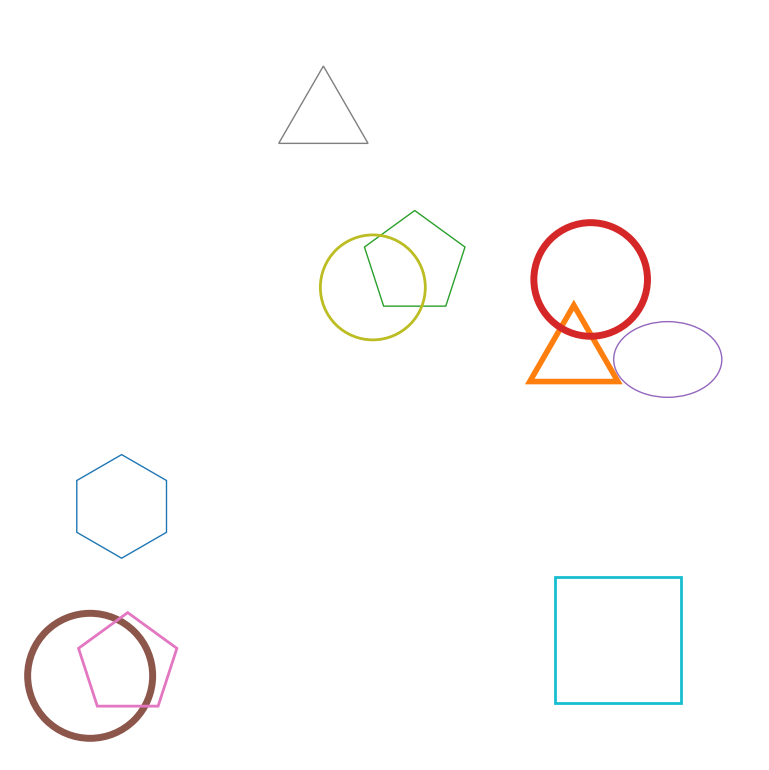[{"shape": "hexagon", "thickness": 0.5, "radius": 0.34, "center": [0.158, 0.342]}, {"shape": "triangle", "thickness": 2, "radius": 0.33, "center": [0.745, 0.538]}, {"shape": "pentagon", "thickness": 0.5, "radius": 0.34, "center": [0.539, 0.658]}, {"shape": "circle", "thickness": 2.5, "radius": 0.37, "center": [0.767, 0.637]}, {"shape": "oval", "thickness": 0.5, "radius": 0.35, "center": [0.867, 0.533]}, {"shape": "circle", "thickness": 2.5, "radius": 0.41, "center": [0.117, 0.122]}, {"shape": "pentagon", "thickness": 1, "radius": 0.34, "center": [0.166, 0.137]}, {"shape": "triangle", "thickness": 0.5, "radius": 0.33, "center": [0.42, 0.847]}, {"shape": "circle", "thickness": 1, "radius": 0.34, "center": [0.484, 0.627]}, {"shape": "square", "thickness": 1, "radius": 0.41, "center": [0.803, 0.169]}]